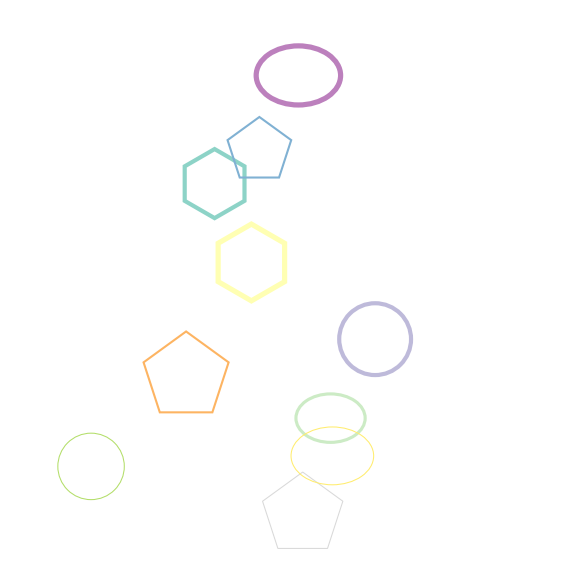[{"shape": "hexagon", "thickness": 2, "radius": 0.3, "center": [0.372, 0.681]}, {"shape": "hexagon", "thickness": 2.5, "radius": 0.33, "center": [0.435, 0.545]}, {"shape": "circle", "thickness": 2, "radius": 0.31, "center": [0.65, 0.412]}, {"shape": "pentagon", "thickness": 1, "radius": 0.29, "center": [0.449, 0.739]}, {"shape": "pentagon", "thickness": 1, "radius": 0.39, "center": [0.322, 0.348]}, {"shape": "circle", "thickness": 0.5, "radius": 0.29, "center": [0.158, 0.192]}, {"shape": "pentagon", "thickness": 0.5, "radius": 0.37, "center": [0.524, 0.109]}, {"shape": "oval", "thickness": 2.5, "radius": 0.37, "center": [0.517, 0.869]}, {"shape": "oval", "thickness": 1.5, "radius": 0.3, "center": [0.572, 0.275]}, {"shape": "oval", "thickness": 0.5, "radius": 0.36, "center": [0.575, 0.21]}]